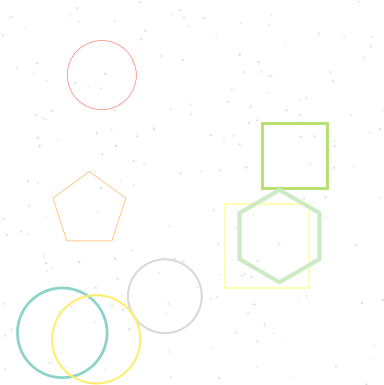[{"shape": "circle", "thickness": 2, "radius": 0.58, "center": [0.162, 0.136]}, {"shape": "square", "thickness": 1.5, "radius": 0.54, "center": [0.694, 0.36]}, {"shape": "circle", "thickness": 0.5, "radius": 0.45, "center": [0.264, 0.805]}, {"shape": "pentagon", "thickness": 0.5, "radius": 0.5, "center": [0.232, 0.455]}, {"shape": "square", "thickness": 2, "radius": 0.42, "center": [0.765, 0.596]}, {"shape": "circle", "thickness": 1.5, "radius": 0.48, "center": [0.428, 0.231]}, {"shape": "hexagon", "thickness": 3, "radius": 0.6, "center": [0.726, 0.387]}, {"shape": "circle", "thickness": 1.5, "radius": 0.57, "center": [0.25, 0.119]}]